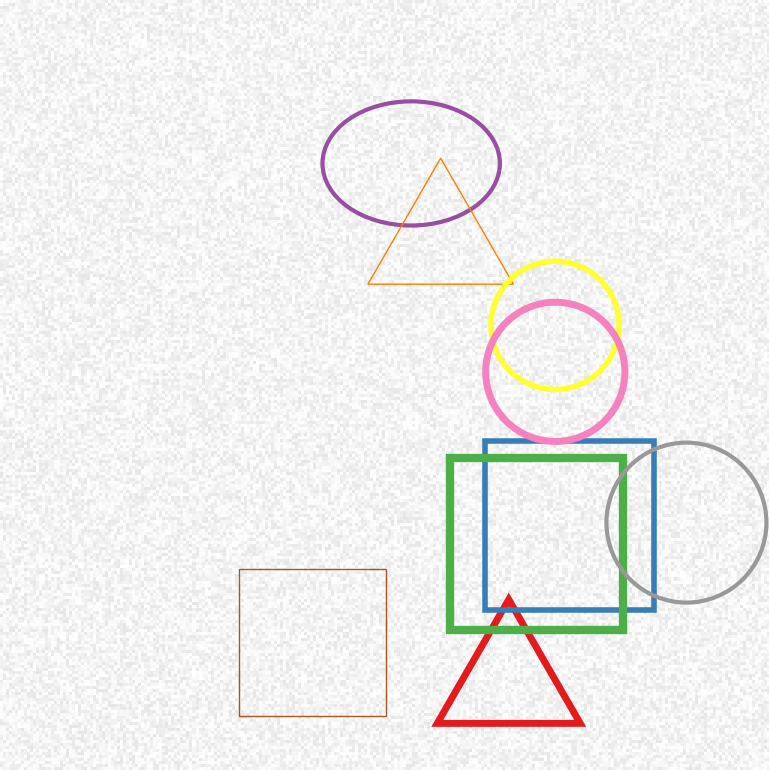[{"shape": "triangle", "thickness": 2.5, "radius": 0.54, "center": [0.661, 0.114]}, {"shape": "square", "thickness": 2, "radius": 0.55, "center": [0.739, 0.318]}, {"shape": "square", "thickness": 3, "radius": 0.56, "center": [0.697, 0.294]}, {"shape": "oval", "thickness": 1.5, "radius": 0.58, "center": [0.534, 0.788]}, {"shape": "triangle", "thickness": 0.5, "radius": 0.55, "center": [0.572, 0.685]}, {"shape": "circle", "thickness": 2, "radius": 0.42, "center": [0.721, 0.577]}, {"shape": "square", "thickness": 0.5, "radius": 0.48, "center": [0.406, 0.166]}, {"shape": "circle", "thickness": 2.5, "radius": 0.45, "center": [0.721, 0.517]}, {"shape": "circle", "thickness": 1.5, "radius": 0.52, "center": [0.891, 0.321]}]